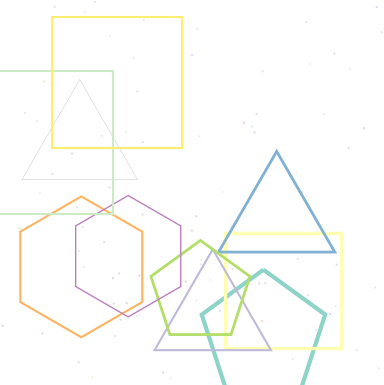[{"shape": "pentagon", "thickness": 3, "radius": 0.84, "center": [0.684, 0.131]}, {"shape": "square", "thickness": 2.5, "radius": 0.75, "center": [0.735, 0.245]}, {"shape": "triangle", "thickness": 1.5, "radius": 0.87, "center": [0.553, 0.178]}, {"shape": "triangle", "thickness": 2, "radius": 0.87, "center": [0.719, 0.432]}, {"shape": "hexagon", "thickness": 1.5, "radius": 0.91, "center": [0.211, 0.307]}, {"shape": "pentagon", "thickness": 2, "radius": 0.68, "center": [0.521, 0.24]}, {"shape": "triangle", "thickness": 0.5, "radius": 0.87, "center": [0.207, 0.62]}, {"shape": "hexagon", "thickness": 1, "radius": 0.79, "center": [0.333, 0.335]}, {"shape": "square", "thickness": 1.5, "radius": 0.92, "center": [0.108, 0.63]}, {"shape": "square", "thickness": 1.5, "radius": 0.85, "center": [0.303, 0.786]}]